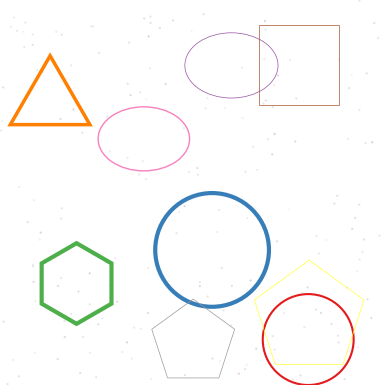[{"shape": "circle", "thickness": 1.5, "radius": 0.59, "center": [0.801, 0.118]}, {"shape": "circle", "thickness": 3, "radius": 0.74, "center": [0.551, 0.351]}, {"shape": "hexagon", "thickness": 3, "radius": 0.52, "center": [0.199, 0.264]}, {"shape": "oval", "thickness": 0.5, "radius": 0.6, "center": [0.601, 0.83]}, {"shape": "triangle", "thickness": 2.5, "radius": 0.6, "center": [0.13, 0.736]}, {"shape": "pentagon", "thickness": 0.5, "radius": 0.75, "center": [0.803, 0.175]}, {"shape": "square", "thickness": 0.5, "radius": 0.52, "center": [0.776, 0.832]}, {"shape": "oval", "thickness": 1, "radius": 0.59, "center": [0.374, 0.639]}, {"shape": "pentagon", "thickness": 0.5, "radius": 0.57, "center": [0.502, 0.11]}]